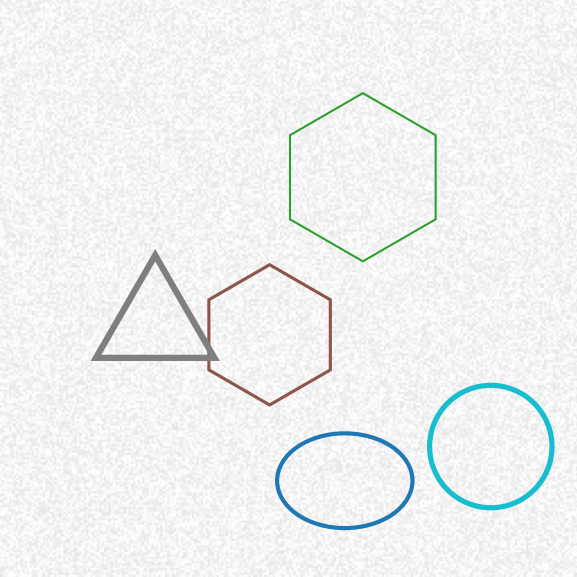[{"shape": "oval", "thickness": 2, "radius": 0.59, "center": [0.597, 0.167]}, {"shape": "hexagon", "thickness": 1, "radius": 0.73, "center": [0.628, 0.692]}, {"shape": "hexagon", "thickness": 1.5, "radius": 0.61, "center": [0.467, 0.419]}, {"shape": "triangle", "thickness": 3, "radius": 0.59, "center": [0.269, 0.439]}, {"shape": "circle", "thickness": 2.5, "radius": 0.53, "center": [0.85, 0.226]}]